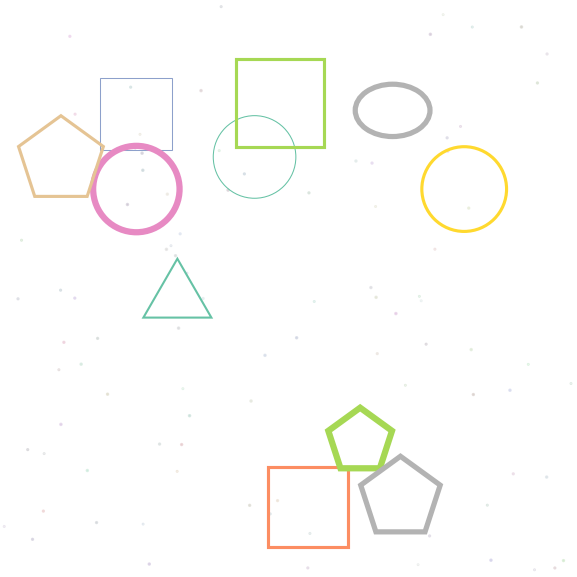[{"shape": "triangle", "thickness": 1, "radius": 0.34, "center": [0.307, 0.483]}, {"shape": "circle", "thickness": 0.5, "radius": 0.36, "center": [0.441, 0.727]}, {"shape": "square", "thickness": 1.5, "radius": 0.35, "center": [0.533, 0.121]}, {"shape": "square", "thickness": 0.5, "radius": 0.31, "center": [0.235, 0.802]}, {"shape": "circle", "thickness": 3, "radius": 0.37, "center": [0.236, 0.672]}, {"shape": "pentagon", "thickness": 3, "radius": 0.29, "center": [0.624, 0.235]}, {"shape": "square", "thickness": 1.5, "radius": 0.38, "center": [0.485, 0.821]}, {"shape": "circle", "thickness": 1.5, "radius": 0.37, "center": [0.804, 0.672]}, {"shape": "pentagon", "thickness": 1.5, "radius": 0.39, "center": [0.106, 0.722]}, {"shape": "pentagon", "thickness": 2.5, "radius": 0.36, "center": [0.693, 0.137]}, {"shape": "oval", "thickness": 2.5, "radius": 0.32, "center": [0.68, 0.808]}]